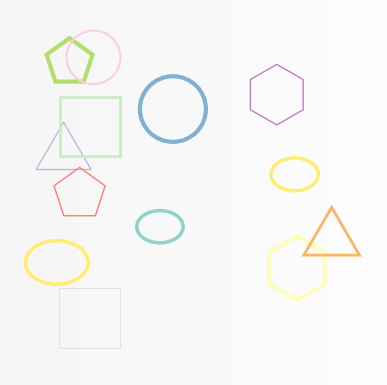[{"shape": "oval", "thickness": 2.5, "radius": 0.3, "center": [0.413, 0.411]}, {"shape": "hexagon", "thickness": 2.5, "radius": 0.41, "center": [0.767, 0.304]}, {"shape": "triangle", "thickness": 1, "radius": 0.41, "center": [0.164, 0.601]}, {"shape": "pentagon", "thickness": 1, "radius": 0.35, "center": [0.205, 0.496]}, {"shape": "circle", "thickness": 3, "radius": 0.43, "center": [0.446, 0.717]}, {"shape": "triangle", "thickness": 2, "radius": 0.41, "center": [0.856, 0.379]}, {"shape": "pentagon", "thickness": 3, "radius": 0.31, "center": [0.18, 0.839]}, {"shape": "circle", "thickness": 1.5, "radius": 0.35, "center": [0.241, 0.851]}, {"shape": "square", "thickness": 0.5, "radius": 0.39, "center": [0.23, 0.174]}, {"shape": "hexagon", "thickness": 1, "radius": 0.39, "center": [0.714, 0.754]}, {"shape": "square", "thickness": 2, "radius": 0.38, "center": [0.232, 0.672]}, {"shape": "oval", "thickness": 2.5, "radius": 0.4, "center": [0.147, 0.318]}, {"shape": "oval", "thickness": 2.5, "radius": 0.3, "center": [0.76, 0.547]}]